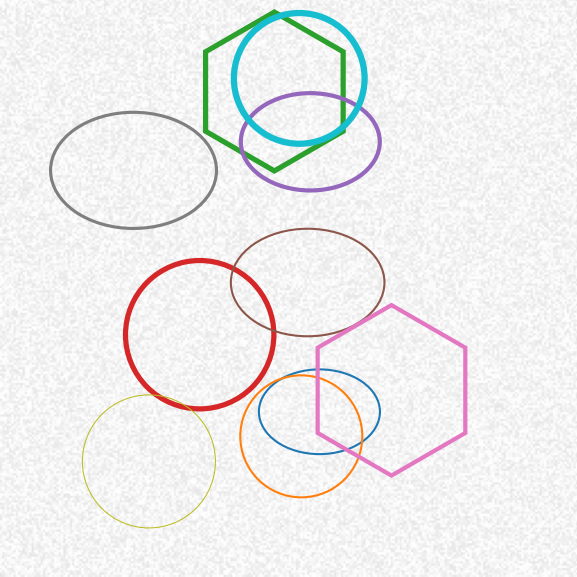[{"shape": "oval", "thickness": 1, "radius": 0.52, "center": [0.553, 0.286]}, {"shape": "circle", "thickness": 1, "radius": 0.53, "center": [0.522, 0.244]}, {"shape": "hexagon", "thickness": 2.5, "radius": 0.69, "center": [0.475, 0.841]}, {"shape": "circle", "thickness": 2.5, "radius": 0.64, "center": [0.346, 0.42]}, {"shape": "oval", "thickness": 2, "radius": 0.6, "center": [0.537, 0.754]}, {"shape": "oval", "thickness": 1, "radius": 0.67, "center": [0.533, 0.51]}, {"shape": "hexagon", "thickness": 2, "radius": 0.74, "center": [0.678, 0.323]}, {"shape": "oval", "thickness": 1.5, "radius": 0.72, "center": [0.231, 0.704]}, {"shape": "circle", "thickness": 0.5, "radius": 0.58, "center": [0.258, 0.2]}, {"shape": "circle", "thickness": 3, "radius": 0.57, "center": [0.518, 0.863]}]